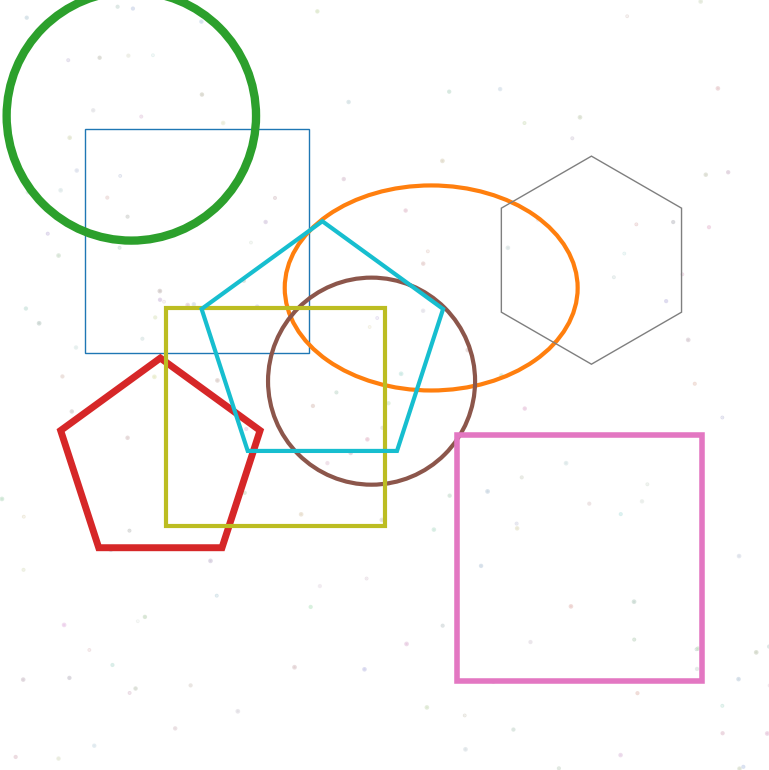[{"shape": "square", "thickness": 0.5, "radius": 0.73, "center": [0.256, 0.687]}, {"shape": "oval", "thickness": 1.5, "radius": 0.95, "center": [0.56, 0.626]}, {"shape": "circle", "thickness": 3, "radius": 0.81, "center": [0.171, 0.849]}, {"shape": "pentagon", "thickness": 2.5, "radius": 0.68, "center": [0.208, 0.399]}, {"shape": "circle", "thickness": 1.5, "radius": 0.67, "center": [0.483, 0.505]}, {"shape": "square", "thickness": 2, "radius": 0.8, "center": [0.753, 0.275]}, {"shape": "hexagon", "thickness": 0.5, "radius": 0.68, "center": [0.768, 0.662]}, {"shape": "square", "thickness": 1.5, "radius": 0.71, "center": [0.358, 0.458]}, {"shape": "pentagon", "thickness": 1.5, "radius": 0.82, "center": [0.419, 0.548]}]